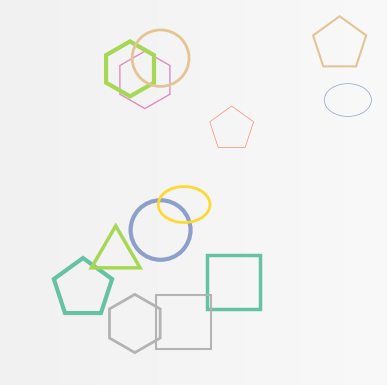[{"shape": "pentagon", "thickness": 3, "radius": 0.39, "center": [0.214, 0.251]}, {"shape": "square", "thickness": 2.5, "radius": 0.35, "center": [0.603, 0.267]}, {"shape": "pentagon", "thickness": 0.5, "radius": 0.3, "center": [0.598, 0.665]}, {"shape": "oval", "thickness": 0.5, "radius": 0.3, "center": [0.898, 0.74]}, {"shape": "circle", "thickness": 3, "radius": 0.39, "center": [0.414, 0.403]}, {"shape": "hexagon", "thickness": 1, "radius": 0.37, "center": [0.374, 0.793]}, {"shape": "triangle", "thickness": 2.5, "radius": 0.36, "center": [0.299, 0.341]}, {"shape": "hexagon", "thickness": 3, "radius": 0.36, "center": [0.336, 0.821]}, {"shape": "oval", "thickness": 2, "radius": 0.33, "center": [0.475, 0.469]}, {"shape": "circle", "thickness": 2, "radius": 0.37, "center": [0.414, 0.849]}, {"shape": "pentagon", "thickness": 1.5, "radius": 0.36, "center": [0.877, 0.886]}, {"shape": "hexagon", "thickness": 2, "radius": 0.38, "center": [0.348, 0.16]}, {"shape": "square", "thickness": 1.5, "radius": 0.35, "center": [0.474, 0.164]}]